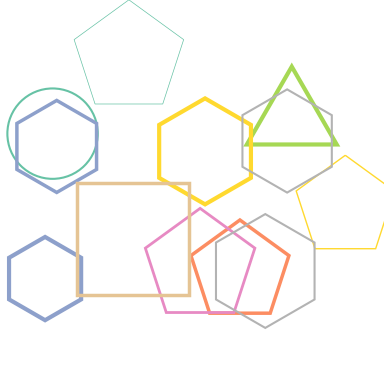[{"shape": "pentagon", "thickness": 0.5, "radius": 0.75, "center": [0.335, 0.851]}, {"shape": "circle", "thickness": 1.5, "radius": 0.59, "center": [0.137, 0.653]}, {"shape": "pentagon", "thickness": 2.5, "radius": 0.67, "center": [0.623, 0.295]}, {"shape": "hexagon", "thickness": 3, "radius": 0.54, "center": [0.117, 0.276]}, {"shape": "hexagon", "thickness": 2.5, "radius": 0.6, "center": [0.147, 0.62]}, {"shape": "pentagon", "thickness": 2, "radius": 0.75, "center": [0.52, 0.309]}, {"shape": "triangle", "thickness": 3, "radius": 0.67, "center": [0.758, 0.692]}, {"shape": "hexagon", "thickness": 3, "radius": 0.69, "center": [0.533, 0.607]}, {"shape": "pentagon", "thickness": 1, "radius": 0.67, "center": [0.897, 0.463]}, {"shape": "square", "thickness": 2.5, "radius": 0.73, "center": [0.345, 0.38]}, {"shape": "hexagon", "thickness": 1.5, "radius": 0.67, "center": [0.746, 0.634]}, {"shape": "hexagon", "thickness": 1.5, "radius": 0.74, "center": [0.689, 0.296]}]